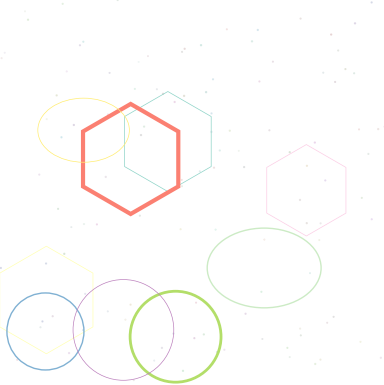[{"shape": "hexagon", "thickness": 0.5, "radius": 0.65, "center": [0.436, 0.632]}, {"shape": "hexagon", "thickness": 0.5, "radius": 0.7, "center": [0.12, 0.221]}, {"shape": "hexagon", "thickness": 3, "radius": 0.71, "center": [0.339, 0.587]}, {"shape": "circle", "thickness": 1, "radius": 0.5, "center": [0.118, 0.139]}, {"shape": "circle", "thickness": 2, "radius": 0.59, "center": [0.456, 0.125]}, {"shape": "hexagon", "thickness": 0.5, "radius": 0.59, "center": [0.796, 0.506]}, {"shape": "circle", "thickness": 0.5, "radius": 0.65, "center": [0.321, 0.143]}, {"shape": "oval", "thickness": 1, "radius": 0.74, "center": [0.686, 0.304]}, {"shape": "oval", "thickness": 0.5, "radius": 0.59, "center": [0.217, 0.662]}]